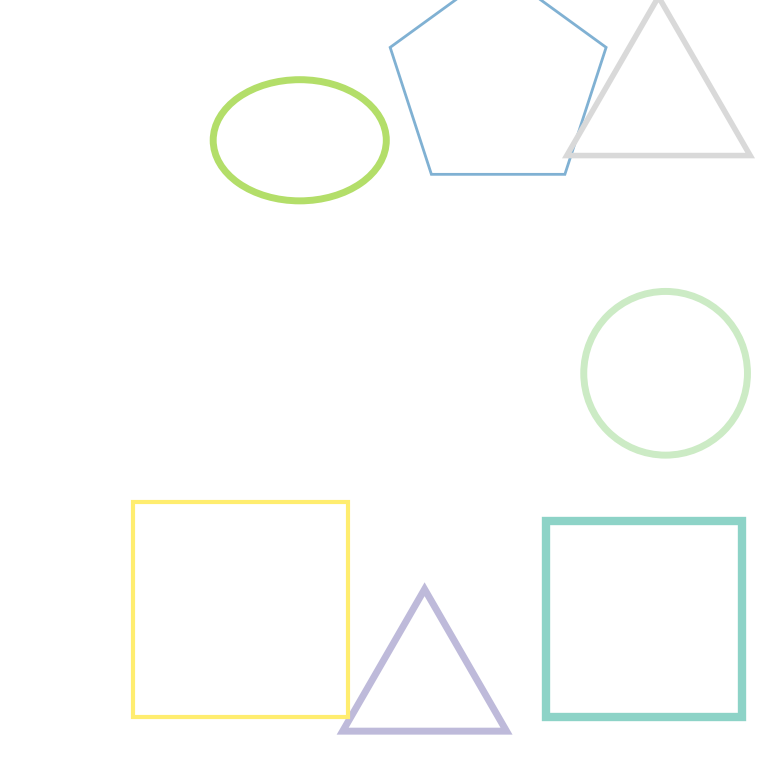[{"shape": "square", "thickness": 3, "radius": 0.64, "center": [0.836, 0.196]}, {"shape": "triangle", "thickness": 2.5, "radius": 0.61, "center": [0.551, 0.112]}, {"shape": "pentagon", "thickness": 1, "radius": 0.74, "center": [0.647, 0.893]}, {"shape": "oval", "thickness": 2.5, "radius": 0.56, "center": [0.389, 0.818]}, {"shape": "triangle", "thickness": 2, "radius": 0.69, "center": [0.855, 0.867]}, {"shape": "circle", "thickness": 2.5, "radius": 0.53, "center": [0.864, 0.515]}, {"shape": "square", "thickness": 1.5, "radius": 0.7, "center": [0.312, 0.208]}]